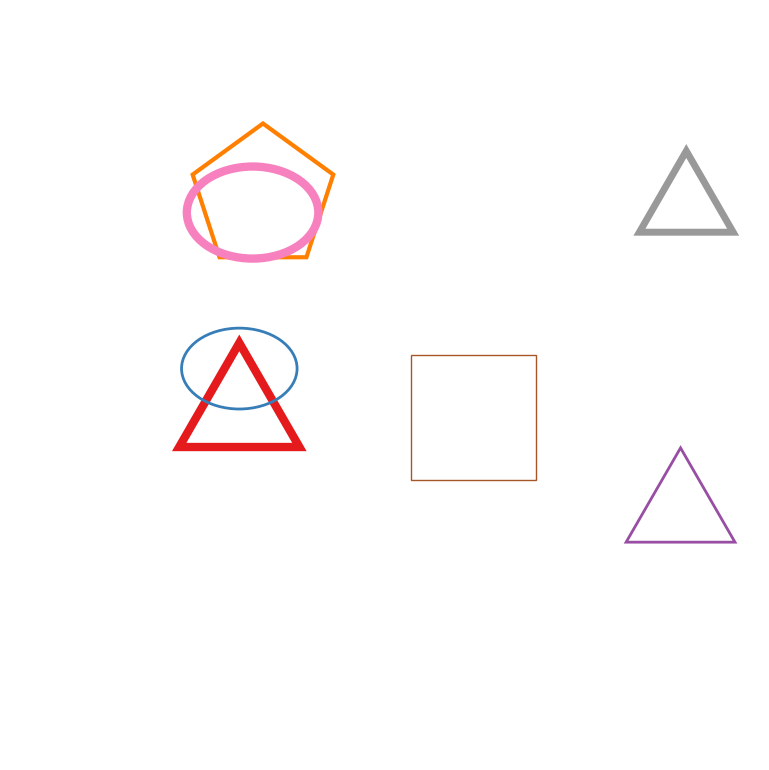[{"shape": "triangle", "thickness": 3, "radius": 0.45, "center": [0.311, 0.465]}, {"shape": "oval", "thickness": 1, "radius": 0.38, "center": [0.311, 0.521]}, {"shape": "triangle", "thickness": 1, "radius": 0.41, "center": [0.884, 0.337]}, {"shape": "pentagon", "thickness": 1.5, "radius": 0.48, "center": [0.342, 0.744]}, {"shape": "square", "thickness": 0.5, "radius": 0.4, "center": [0.615, 0.458]}, {"shape": "oval", "thickness": 3, "radius": 0.43, "center": [0.328, 0.724]}, {"shape": "triangle", "thickness": 2.5, "radius": 0.35, "center": [0.891, 0.734]}]